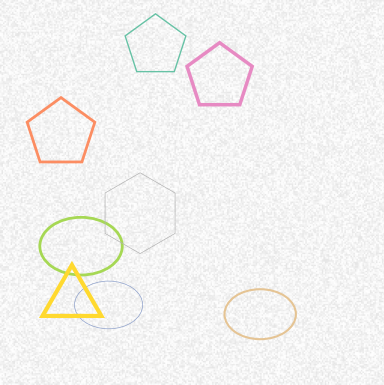[{"shape": "pentagon", "thickness": 1, "radius": 0.41, "center": [0.404, 0.881]}, {"shape": "pentagon", "thickness": 2, "radius": 0.46, "center": [0.158, 0.654]}, {"shape": "oval", "thickness": 0.5, "radius": 0.44, "center": [0.282, 0.208]}, {"shape": "pentagon", "thickness": 2.5, "radius": 0.45, "center": [0.57, 0.8]}, {"shape": "oval", "thickness": 2, "radius": 0.54, "center": [0.211, 0.361]}, {"shape": "triangle", "thickness": 3, "radius": 0.44, "center": [0.187, 0.224]}, {"shape": "oval", "thickness": 1.5, "radius": 0.46, "center": [0.676, 0.184]}, {"shape": "hexagon", "thickness": 0.5, "radius": 0.52, "center": [0.364, 0.446]}]